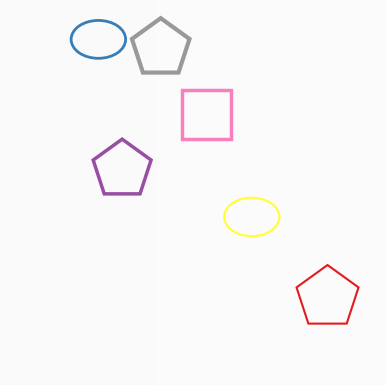[{"shape": "pentagon", "thickness": 1.5, "radius": 0.42, "center": [0.845, 0.227]}, {"shape": "oval", "thickness": 2, "radius": 0.35, "center": [0.254, 0.898]}, {"shape": "pentagon", "thickness": 2.5, "radius": 0.39, "center": [0.315, 0.56]}, {"shape": "oval", "thickness": 1.5, "radius": 0.36, "center": [0.65, 0.437]}, {"shape": "square", "thickness": 2.5, "radius": 0.32, "center": [0.533, 0.702]}, {"shape": "pentagon", "thickness": 3, "radius": 0.39, "center": [0.415, 0.875]}]